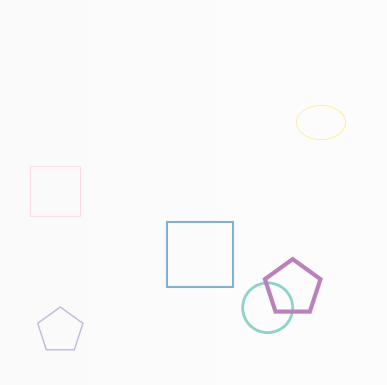[{"shape": "circle", "thickness": 2, "radius": 0.32, "center": [0.691, 0.201]}, {"shape": "pentagon", "thickness": 1, "radius": 0.31, "center": [0.156, 0.141]}, {"shape": "square", "thickness": 1.5, "radius": 0.42, "center": [0.515, 0.34]}, {"shape": "square", "thickness": 0.5, "radius": 0.32, "center": [0.141, 0.504]}, {"shape": "pentagon", "thickness": 3, "radius": 0.38, "center": [0.755, 0.252]}, {"shape": "oval", "thickness": 0.5, "radius": 0.32, "center": [0.828, 0.682]}]